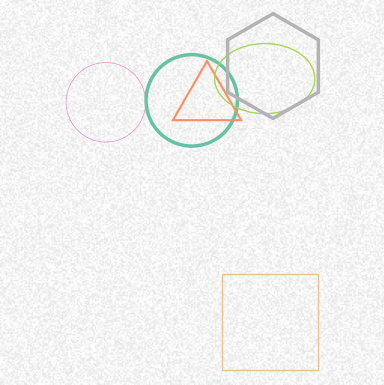[{"shape": "circle", "thickness": 2.5, "radius": 0.59, "center": [0.498, 0.739]}, {"shape": "triangle", "thickness": 1.5, "radius": 0.51, "center": [0.538, 0.739]}, {"shape": "circle", "thickness": 0.5, "radius": 0.52, "center": [0.275, 0.734]}, {"shape": "oval", "thickness": 1, "radius": 0.65, "center": [0.688, 0.796]}, {"shape": "square", "thickness": 1, "radius": 0.62, "center": [0.702, 0.165]}, {"shape": "hexagon", "thickness": 2.5, "radius": 0.68, "center": [0.709, 0.828]}]